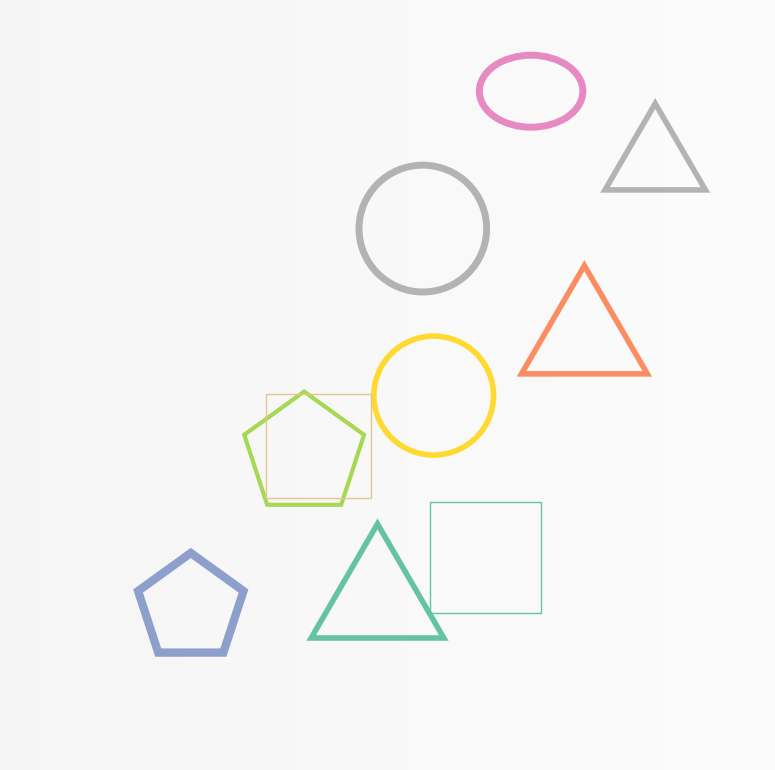[{"shape": "triangle", "thickness": 2, "radius": 0.49, "center": [0.487, 0.221]}, {"shape": "square", "thickness": 0.5, "radius": 0.36, "center": [0.627, 0.276]}, {"shape": "triangle", "thickness": 2, "radius": 0.47, "center": [0.754, 0.561]}, {"shape": "pentagon", "thickness": 3, "radius": 0.36, "center": [0.246, 0.21]}, {"shape": "oval", "thickness": 2.5, "radius": 0.33, "center": [0.685, 0.882]}, {"shape": "pentagon", "thickness": 1.5, "radius": 0.41, "center": [0.392, 0.41]}, {"shape": "circle", "thickness": 2, "radius": 0.39, "center": [0.56, 0.486]}, {"shape": "square", "thickness": 0.5, "radius": 0.34, "center": [0.411, 0.421]}, {"shape": "circle", "thickness": 2.5, "radius": 0.41, "center": [0.546, 0.703]}, {"shape": "triangle", "thickness": 2, "radius": 0.37, "center": [0.845, 0.791]}]